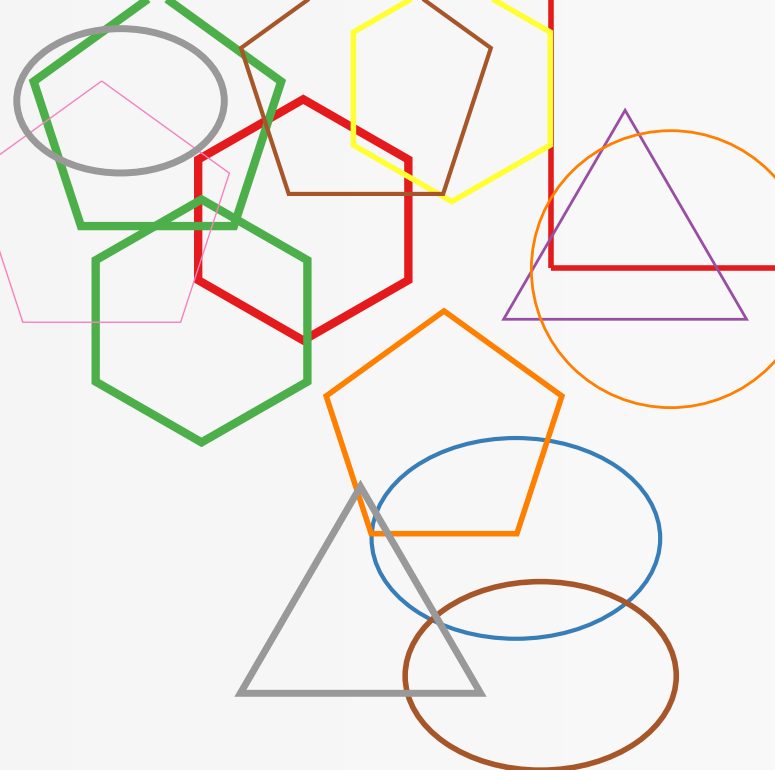[{"shape": "hexagon", "thickness": 3, "radius": 0.78, "center": [0.391, 0.714]}, {"shape": "square", "thickness": 2, "radius": 0.89, "center": [0.888, 0.829]}, {"shape": "oval", "thickness": 1.5, "radius": 0.93, "center": [0.666, 0.301]}, {"shape": "hexagon", "thickness": 3, "radius": 0.79, "center": [0.26, 0.583]}, {"shape": "pentagon", "thickness": 3, "radius": 0.84, "center": [0.203, 0.842]}, {"shape": "triangle", "thickness": 1, "radius": 0.9, "center": [0.807, 0.676]}, {"shape": "circle", "thickness": 1, "radius": 0.9, "center": [0.865, 0.65]}, {"shape": "pentagon", "thickness": 2, "radius": 0.8, "center": [0.573, 0.436]}, {"shape": "hexagon", "thickness": 2, "radius": 0.73, "center": [0.583, 0.885]}, {"shape": "oval", "thickness": 2, "radius": 0.87, "center": [0.698, 0.122]}, {"shape": "pentagon", "thickness": 1.5, "radius": 0.85, "center": [0.472, 0.885]}, {"shape": "pentagon", "thickness": 0.5, "radius": 0.87, "center": [0.131, 0.722]}, {"shape": "triangle", "thickness": 2.5, "radius": 0.9, "center": [0.465, 0.189]}, {"shape": "oval", "thickness": 2.5, "radius": 0.67, "center": [0.156, 0.869]}]